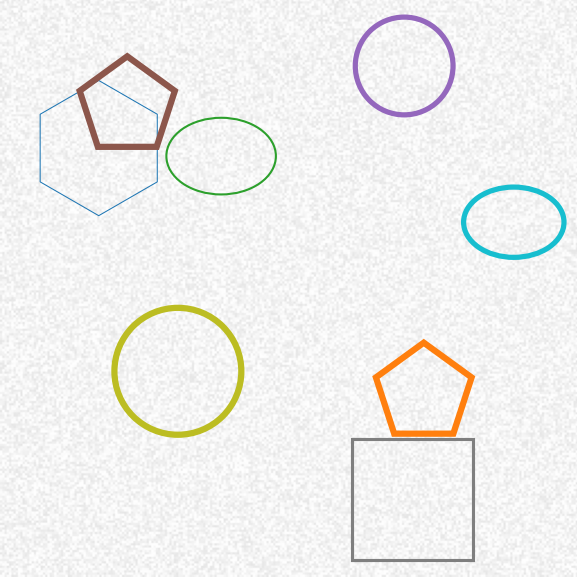[{"shape": "hexagon", "thickness": 0.5, "radius": 0.59, "center": [0.171, 0.743]}, {"shape": "pentagon", "thickness": 3, "radius": 0.44, "center": [0.734, 0.319]}, {"shape": "oval", "thickness": 1, "radius": 0.47, "center": [0.383, 0.729]}, {"shape": "circle", "thickness": 2.5, "radius": 0.42, "center": [0.7, 0.885]}, {"shape": "pentagon", "thickness": 3, "radius": 0.43, "center": [0.22, 0.815]}, {"shape": "square", "thickness": 1.5, "radius": 0.52, "center": [0.715, 0.135]}, {"shape": "circle", "thickness": 3, "radius": 0.55, "center": [0.308, 0.356]}, {"shape": "oval", "thickness": 2.5, "radius": 0.43, "center": [0.89, 0.614]}]